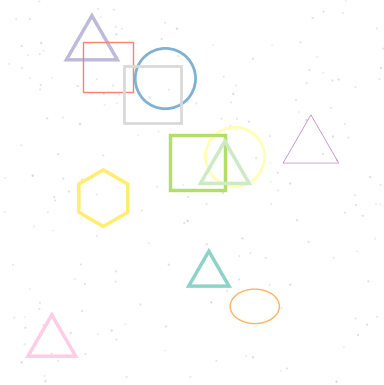[{"shape": "triangle", "thickness": 2.5, "radius": 0.3, "center": [0.542, 0.287]}, {"shape": "circle", "thickness": 2, "radius": 0.38, "center": [0.611, 0.593]}, {"shape": "triangle", "thickness": 2.5, "radius": 0.38, "center": [0.239, 0.883]}, {"shape": "square", "thickness": 1, "radius": 0.33, "center": [0.28, 0.825]}, {"shape": "circle", "thickness": 2, "radius": 0.39, "center": [0.43, 0.796]}, {"shape": "oval", "thickness": 1, "radius": 0.32, "center": [0.662, 0.204]}, {"shape": "square", "thickness": 2.5, "radius": 0.36, "center": [0.514, 0.577]}, {"shape": "triangle", "thickness": 2.5, "radius": 0.36, "center": [0.135, 0.111]}, {"shape": "square", "thickness": 2, "radius": 0.37, "center": [0.395, 0.755]}, {"shape": "triangle", "thickness": 0.5, "radius": 0.42, "center": [0.808, 0.618]}, {"shape": "triangle", "thickness": 2.5, "radius": 0.37, "center": [0.584, 0.56]}, {"shape": "hexagon", "thickness": 2.5, "radius": 0.37, "center": [0.268, 0.485]}]